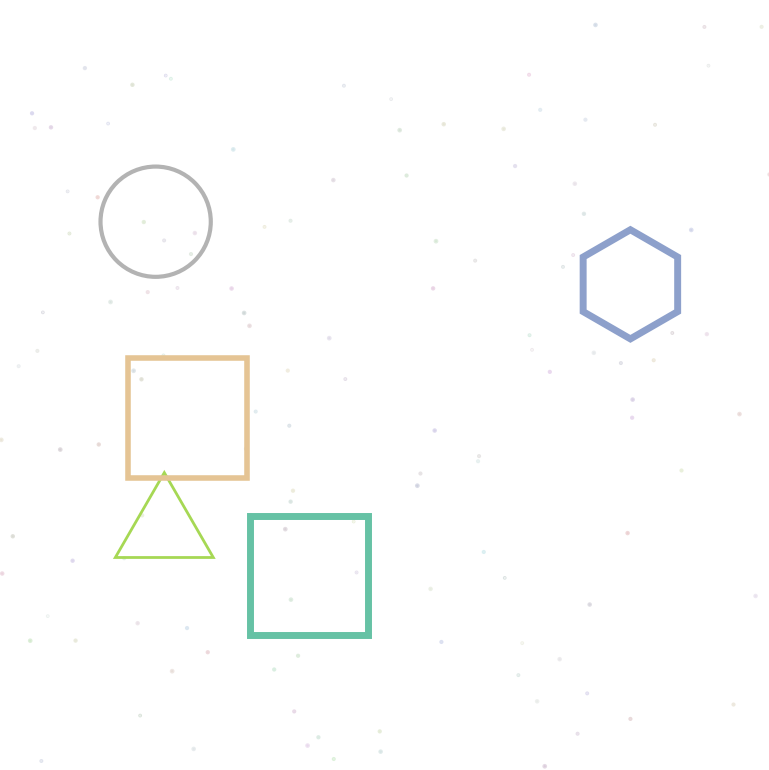[{"shape": "square", "thickness": 2.5, "radius": 0.38, "center": [0.401, 0.253]}, {"shape": "hexagon", "thickness": 2.5, "radius": 0.35, "center": [0.819, 0.631]}, {"shape": "triangle", "thickness": 1, "radius": 0.37, "center": [0.213, 0.313]}, {"shape": "square", "thickness": 2, "radius": 0.39, "center": [0.243, 0.457]}, {"shape": "circle", "thickness": 1.5, "radius": 0.36, "center": [0.202, 0.712]}]